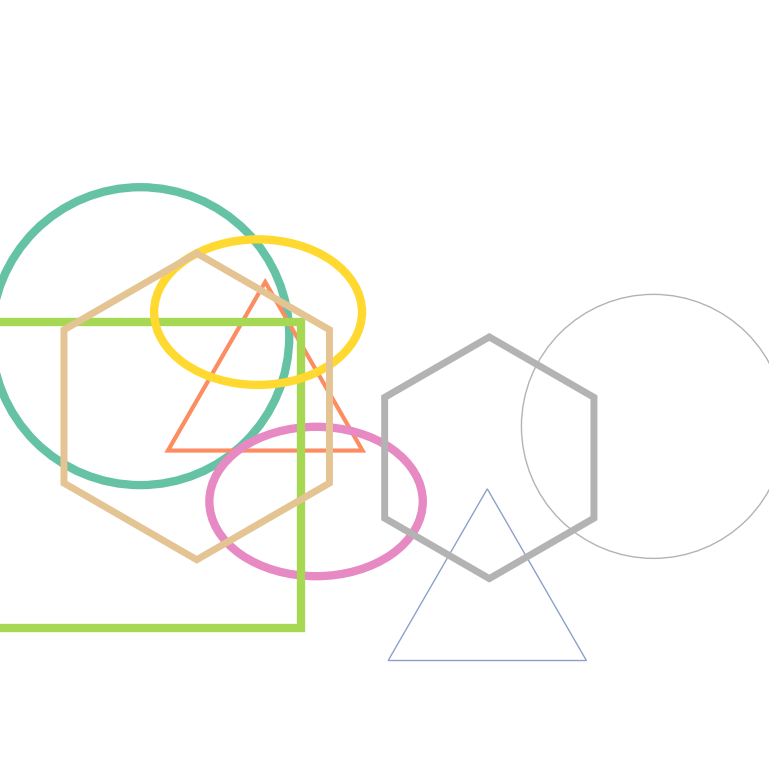[{"shape": "circle", "thickness": 3, "radius": 0.97, "center": [0.182, 0.563]}, {"shape": "triangle", "thickness": 1.5, "radius": 0.73, "center": [0.344, 0.488]}, {"shape": "triangle", "thickness": 0.5, "radius": 0.74, "center": [0.633, 0.216]}, {"shape": "oval", "thickness": 3, "radius": 0.69, "center": [0.41, 0.349]}, {"shape": "square", "thickness": 3, "radius": 0.99, "center": [0.193, 0.383]}, {"shape": "oval", "thickness": 3, "radius": 0.68, "center": [0.335, 0.595]}, {"shape": "hexagon", "thickness": 2.5, "radius": 1.0, "center": [0.255, 0.472]}, {"shape": "hexagon", "thickness": 2.5, "radius": 0.78, "center": [0.635, 0.405]}, {"shape": "circle", "thickness": 0.5, "radius": 0.86, "center": [0.849, 0.446]}]